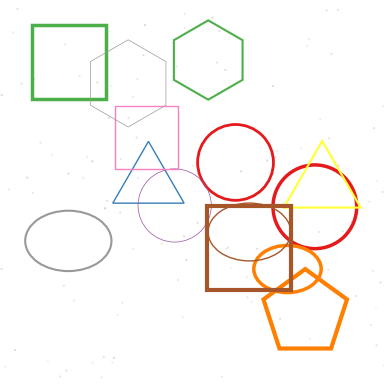[{"shape": "circle", "thickness": 2, "radius": 0.49, "center": [0.612, 0.578]}, {"shape": "circle", "thickness": 2.5, "radius": 0.54, "center": [0.818, 0.463]}, {"shape": "triangle", "thickness": 1, "radius": 0.53, "center": [0.386, 0.526]}, {"shape": "square", "thickness": 2.5, "radius": 0.48, "center": [0.179, 0.84]}, {"shape": "hexagon", "thickness": 1.5, "radius": 0.52, "center": [0.541, 0.844]}, {"shape": "circle", "thickness": 0.5, "radius": 0.48, "center": [0.454, 0.466]}, {"shape": "pentagon", "thickness": 3, "radius": 0.57, "center": [0.793, 0.187]}, {"shape": "oval", "thickness": 2.5, "radius": 0.44, "center": [0.747, 0.301]}, {"shape": "triangle", "thickness": 1.5, "radius": 0.58, "center": [0.837, 0.518]}, {"shape": "oval", "thickness": 1, "radius": 0.54, "center": [0.648, 0.397]}, {"shape": "square", "thickness": 3, "radius": 0.55, "center": [0.647, 0.355]}, {"shape": "square", "thickness": 1, "radius": 0.41, "center": [0.381, 0.643]}, {"shape": "oval", "thickness": 1.5, "radius": 0.56, "center": [0.178, 0.374]}, {"shape": "hexagon", "thickness": 0.5, "radius": 0.57, "center": [0.333, 0.783]}]